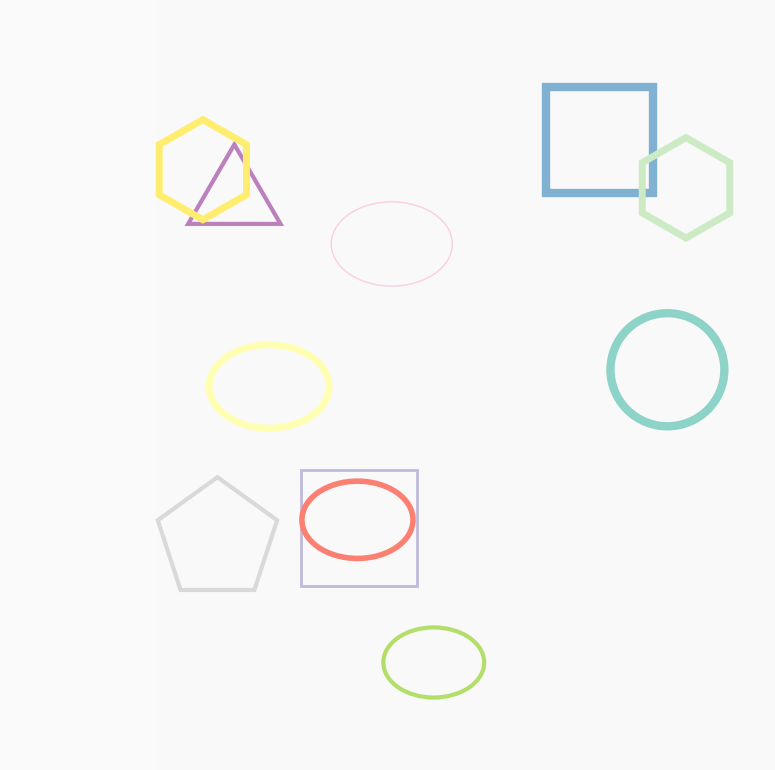[{"shape": "circle", "thickness": 3, "radius": 0.37, "center": [0.861, 0.52]}, {"shape": "oval", "thickness": 2.5, "radius": 0.39, "center": [0.347, 0.498]}, {"shape": "square", "thickness": 1, "radius": 0.38, "center": [0.463, 0.315]}, {"shape": "oval", "thickness": 2, "radius": 0.36, "center": [0.461, 0.325]}, {"shape": "square", "thickness": 3, "radius": 0.35, "center": [0.773, 0.819]}, {"shape": "oval", "thickness": 1.5, "radius": 0.33, "center": [0.56, 0.14]}, {"shape": "oval", "thickness": 0.5, "radius": 0.39, "center": [0.505, 0.683]}, {"shape": "pentagon", "thickness": 1.5, "radius": 0.4, "center": [0.281, 0.299]}, {"shape": "triangle", "thickness": 1.5, "radius": 0.34, "center": [0.302, 0.744]}, {"shape": "hexagon", "thickness": 2.5, "radius": 0.33, "center": [0.885, 0.756]}, {"shape": "hexagon", "thickness": 2.5, "radius": 0.32, "center": [0.262, 0.78]}]